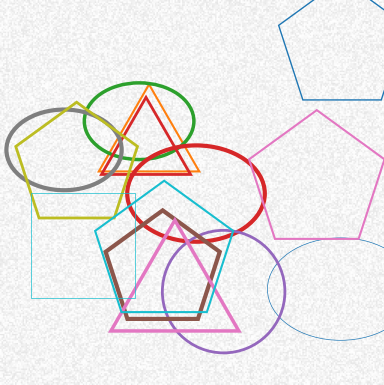[{"shape": "pentagon", "thickness": 1, "radius": 0.87, "center": [0.889, 0.881]}, {"shape": "oval", "thickness": 0.5, "radius": 0.95, "center": [0.885, 0.249]}, {"shape": "triangle", "thickness": 1.5, "radius": 0.75, "center": [0.387, 0.63]}, {"shape": "oval", "thickness": 2.5, "radius": 0.71, "center": [0.361, 0.685]}, {"shape": "oval", "thickness": 3, "radius": 0.89, "center": [0.509, 0.497]}, {"shape": "triangle", "thickness": 2, "radius": 0.67, "center": [0.379, 0.614]}, {"shape": "circle", "thickness": 2, "radius": 0.8, "center": [0.581, 0.243]}, {"shape": "pentagon", "thickness": 3, "radius": 0.78, "center": [0.423, 0.298]}, {"shape": "triangle", "thickness": 2.5, "radius": 0.96, "center": [0.454, 0.236]}, {"shape": "pentagon", "thickness": 1.5, "radius": 0.92, "center": [0.823, 0.529]}, {"shape": "oval", "thickness": 3, "radius": 0.75, "center": [0.166, 0.611]}, {"shape": "pentagon", "thickness": 2, "radius": 0.83, "center": [0.199, 0.568]}, {"shape": "square", "thickness": 0.5, "radius": 0.68, "center": [0.215, 0.363]}, {"shape": "pentagon", "thickness": 1.5, "radius": 0.94, "center": [0.426, 0.342]}]